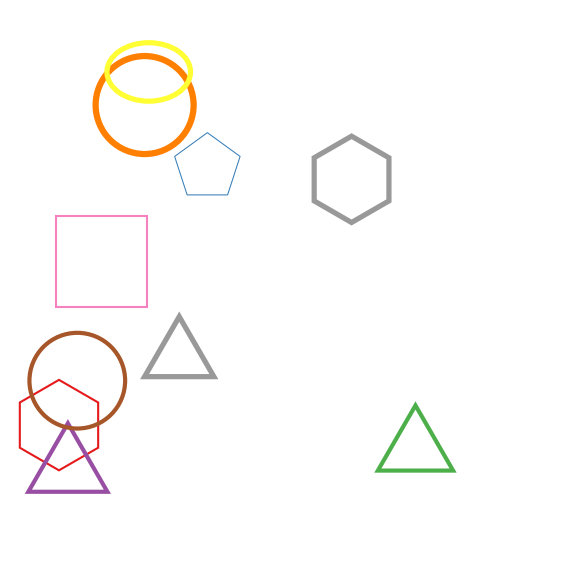[{"shape": "hexagon", "thickness": 1, "radius": 0.39, "center": [0.102, 0.263]}, {"shape": "pentagon", "thickness": 0.5, "radius": 0.3, "center": [0.359, 0.71]}, {"shape": "triangle", "thickness": 2, "radius": 0.38, "center": [0.719, 0.222]}, {"shape": "triangle", "thickness": 2, "radius": 0.4, "center": [0.118, 0.187]}, {"shape": "circle", "thickness": 3, "radius": 0.42, "center": [0.25, 0.817]}, {"shape": "oval", "thickness": 2.5, "radius": 0.36, "center": [0.258, 0.875]}, {"shape": "circle", "thickness": 2, "radius": 0.41, "center": [0.134, 0.34]}, {"shape": "square", "thickness": 1, "radius": 0.39, "center": [0.176, 0.546]}, {"shape": "triangle", "thickness": 2.5, "radius": 0.35, "center": [0.31, 0.382]}, {"shape": "hexagon", "thickness": 2.5, "radius": 0.37, "center": [0.609, 0.689]}]